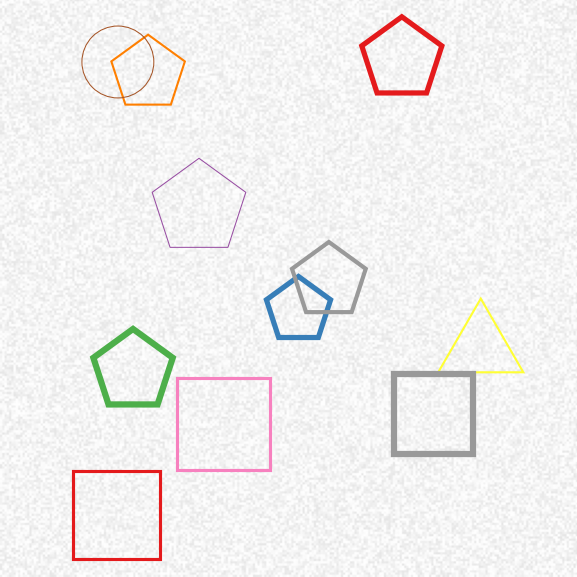[{"shape": "pentagon", "thickness": 2.5, "radius": 0.36, "center": [0.696, 0.897]}, {"shape": "square", "thickness": 1.5, "radius": 0.38, "center": [0.202, 0.107]}, {"shape": "pentagon", "thickness": 2.5, "radius": 0.29, "center": [0.517, 0.462]}, {"shape": "pentagon", "thickness": 3, "radius": 0.36, "center": [0.23, 0.357]}, {"shape": "pentagon", "thickness": 0.5, "radius": 0.43, "center": [0.345, 0.64]}, {"shape": "pentagon", "thickness": 1, "radius": 0.33, "center": [0.256, 0.872]}, {"shape": "triangle", "thickness": 1, "radius": 0.43, "center": [0.833, 0.397]}, {"shape": "circle", "thickness": 0.5, "radius": 0.31, "center": [0.204, 0.892]}, {"shape": "square", "thickness": 1.5, "radius": 0.4, "center": [0.387, 0.265]}, {"shape": "pentagon", "thickness": 2, "radius": 0.34, "center": [0.569, 0.513]}, {"shape": "square", "thickness": 3, "radius": 0.35, "center": [0.751, 0.282]}]